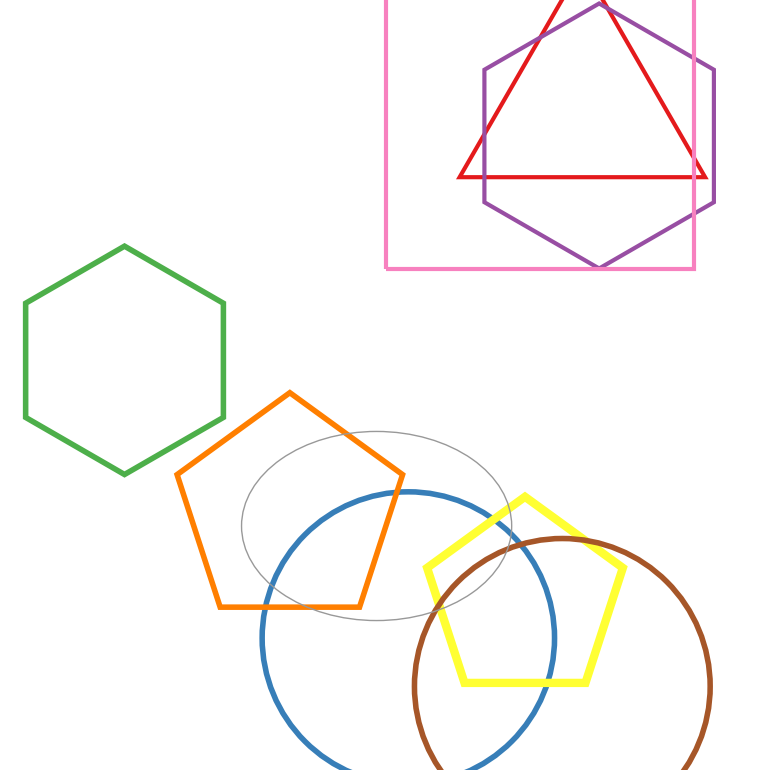[{"shape": "triangle", "thickness": 1.5, "radius": 0.92, "center": [0.756, 0.862]}, {"shape": "circle", "thickness": 2, "radius": 0.95, "center": [0.53, 0.171]}, {"shape": "hexagon", "thickness": 2, "radius": 0.74, "center": [0.162, 0.532]}, {"shape": "hexagon", "thickness": 1.5, "radius": 0.86, "center": [0.778, 0.823]}, {"shape": "pentagon", "thickness": 2, "radius": 0.77, "center": [0.376, 0.336]}, {"shape": "pentagon", "thickness": 3, "radius": 0.67, "center": [0.682, 0.221]}, {"shape": "circle", "thickness": 2, "radius": 0.96, "center": [0.73, 0.109]}, {"shape": "square", "thickness": 1.5, "radius": 1.0, "center": [0.701, 0.85]}, {"shape": "oval", "thickness": 0.5, "radius": 0.88, "center": [0.489, 0.317]}]